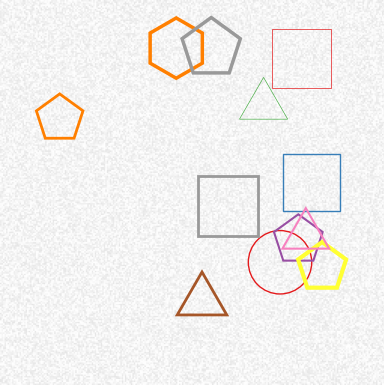[{"shape": "square", "thickness": 0.5, "radius": 0.38, "center": [0.783, 0.848]}, {"shape": "circle", "thickness": 1, "radius": 0.41, "center": [0.727, 0.319]}, {"shape": "square", "thickness": 1, "radius": 0.37, "center": [0.809, 0.526]}, {"shape": "triangle", "thickness": 0.5, "radius": 0.36, "center": [0.685, 0.727]}, {"shape": "pentagon", "thickness": 1.5, "radius": 0.33, "center": [0.775, 0.377]}, {"shape": "pentagon", "thickness": 2, "radius": 0.32, "center": [0.155, 0.692]}, {"shape": "hexagon", "thickness": 2.5, "radius": 0.39, "center": [0.458, 0.875]}, {"shape": "pentagon", "thickness": 3, "radius": 0.33, "center": [0.837, 0.306]}, {"shape": "triangle", "thickness": 2, "radius": 0.37, "center": [0.525, 0.219]}, {"shape": "triangle", "thickness": 1.5, "radius": 0.35, "center": [0.794, 0.389]}, {"shape": "square", "thickness": 2, "radius": 0.39, "center": [0.592, 0.465]}, {"shape": "pentagon", "thickness": 2.5, "radius": 0.4, "center": [0.549, 0.875]}]